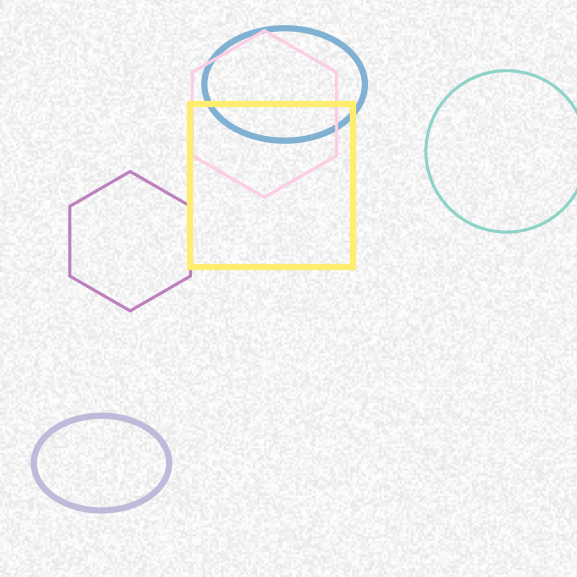[{"shape": "circle", "thickness": 1.5, "radius": 0.7, "center": [0.877, 0.737]}, {"shape": "oval", "thickness": 3, "radius": 0.59, "center": [0.176, 0.197]}, {"shape": "oval", "thickness": 3, "radius": 0.7, "center": [0.493, 0.853]}, {"shape": "hexagon", "thickness": 1.5, "radius": 0.72, "center": [0.458, 0.802]}, {"shape": "hexagon", "thickness": 1.5, "radius": 0.6, "center": [0.225, 0.581]}, {"shape": "square", "thickness": 3, "radius": 0.7, "center": [0.47, 0.678]}]